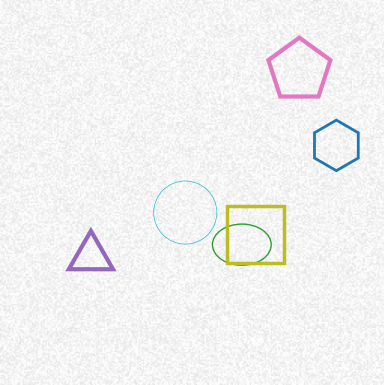[{"shape": "hexagon", "thickness": 2, "radius": 0.33, "center": [0.874, 0.622]}, {"shape": "oval", "thickness": 1, "radius": 0.38, "center": [0.628, 0.364]}, {"shape": "triangle", "thickness": 3, "radius": 0.33, "center": [0.236, 0.334]}, {"shape": "pentagon", "thickness": 3, "radius": 0.42, "center": [0.778, 0.818]}, {"shape": "square", "thickness": 2.5, "radius": 0.37, "center": [0.663, 0.392]}, {"shape": "circle", "thickness": 0.5, "radius": 0.41, "center": [0.481, 0.448]}]